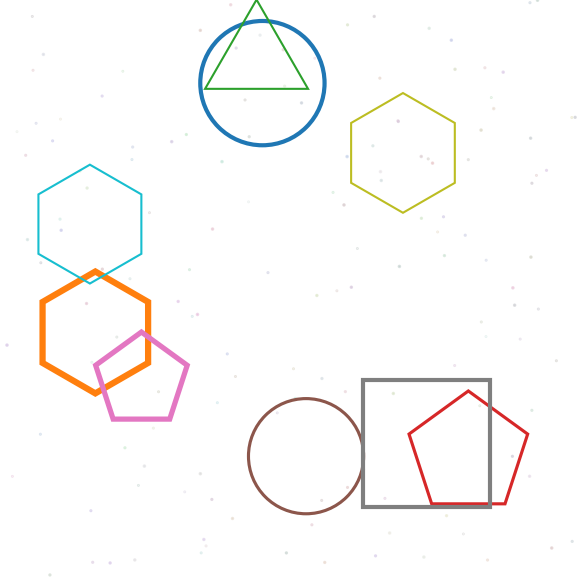[{"shape": "circle", "thickness": 2, "radius": 0.54, "center": [0.454, 0.855]}, {"shape": "hexagon", "thickness": 3, "radius": 0.53, "center": [0.165, 0.423]}, {"shape": "triangle", "thickness": 1, "radius": 0.51, "center": [0.444, 0.897]}, {"shape": "pentagon", "thickness": 1.5, "radius": 0.54, "center": [0.811, 0.214]}, {"shape": "circle", "thickness": 1.5, "radius": 0.5, "center": [0.53, 0.209]}, {"shape": "pentagon", "thickness": 2.5, "radius": 0.42, "center": [0.245, 0.341]}, {"shape": "square", "thickness": 2, "radius": 0.55, "center": [0.738, 0.23]}, {"shape": "hexagon", "thickness": 1, "radius": 0.52, "center": [0.698, 0.734]}, {"shape": "hexagon", "thickness": 1, "radius": 0.51, "center": [0.156, 0.611]}]